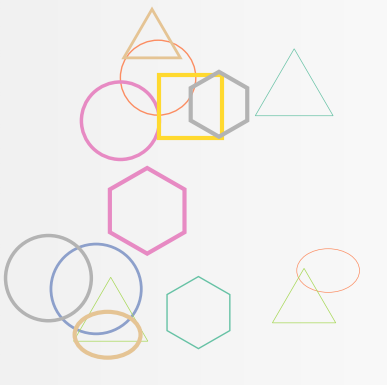[{"shape": "hexagon", "thickness": 1, "radius": 0.47, "center": [0.512, 0.188]}, {"shape": "triangle", "thickness": 0.5, "radius": 0.58, "center": [0.759, 0.757]}, {"shape": "circle", "thickness": 1, "radius": 0.49, "center": [0.408, 0.798]}, {"shape": "oval", "thickness": 0.5, "radius": 0.4, "center": [0.847, 0.297]}, {"shape": "circle", "thickness": 2, "radius": 0.58, "center": [0.248, 0.249]}, {"shape": "circle", "thickness": 2.5, "radius": 0.5, "center": [0.311, 0.686]}, {"shape": "hexagon", "thickness": 3, "radius": 0.56, "center": [0.38, 0.452]}, {"shape": "triangle", "thickness": 0.5, "radius": 0.55, "center": [0.286, 0.169]}, {"shape": "triangle", "thickness": 0.5, "radius": 0.47, "center": [0.785, 0.209]}, {"shape": "square", "thickness": 3, "radius": 0.41, "center": [0.492, 0.724]}, {"shape": "oval", "thickness": 3, "radius": 0.43, "center": [0.278, 0.131]}, {"shape": "triangle", "thickness": 2, "radius": 0.42, "center": [0.392, 0.892]}, {"shape": "hexagon", "thickness": 3, "radius": 0.42, "center": [0.565, 0.729]}, {"shape": "circle", "thickness": 2.5, "radius": 0.55, "center": [0.125, 0.278]}]